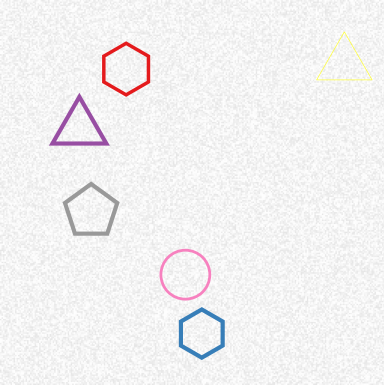[{"shape": "hexagon", "thickness": 2.5, "radius": 0.33, "center": [0.328, 0.821]}, {"shape": "hexagon", "thickness": 3, "radius": 0.31, "center": [0.524, 0.134]}, {"shape": "triangle", "thickness": 3, "radius": 0.4, "center": [0.206, 0.668]}, {"shape": "triangle", "thickness": 0.5, "radius": 0.42, "center": [0.894, 0.834]}, {"shape": "circle", "thickness": 2, "radius": 0.32, "center": [0.481, 0.287]}, {"shape": "pentagon", "thickness": 3, "radius": 0.36, "center": [0.237, 0.451]}]